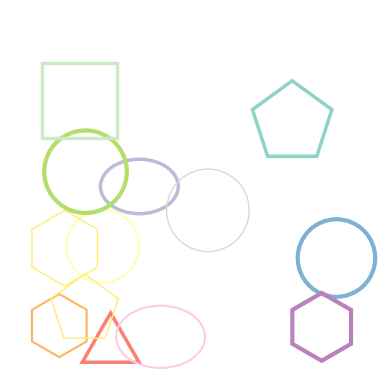[{"shape": "pentagon", "thickness": 2.5, "radius": 0.54, "center": [0.759, 0.682]}, {"shape": "circle", "thickness": 1.5, "radius": 0.47, "center": [0.267, 0.361]}, {"shape": "oval", "thickness": 2.5, "radius": 0.51, "center": [0.362, 0.516]}, {"shape": "triangle", "thickness": 2.5, "radius": 0.43, "center": [0.287, 0.102]}, {"shape": "circle", "thickness": 3, "radius": 0.5, "center": [0.874, 0.33]}, {"shape": "hexagon", "thickness": 1.5, "radius": 0.41, "center": [0.154, 0.154]}, {"shape": "circle", "thickness": 3, "radius": 0.54, "center": [0.222, 0.554]}, {"shape": "oval", "thickness": 1.5, "radius": 0.58, "center": [0.417, 0.125]}, {"shape": "circle", "thickness": 1, "radius": 0.54, "center": [0.54, 0.454]}, {"shape": "hexagon", "thickness": 3, "radius": 0.44, "center": [0.836, 0.151]}, {"shape": "square", "thickness": 2.5, "radius": 0.49, "center": [0.207, 0.738]}, {"shape": "hexagon", "thickness": 1, "radius": 0.49, "center": [0.168, 0.355]}, {"shape": "pentagon", "thickness": 1, "radius": 0.46, "center": [0.22, 0.196]}]